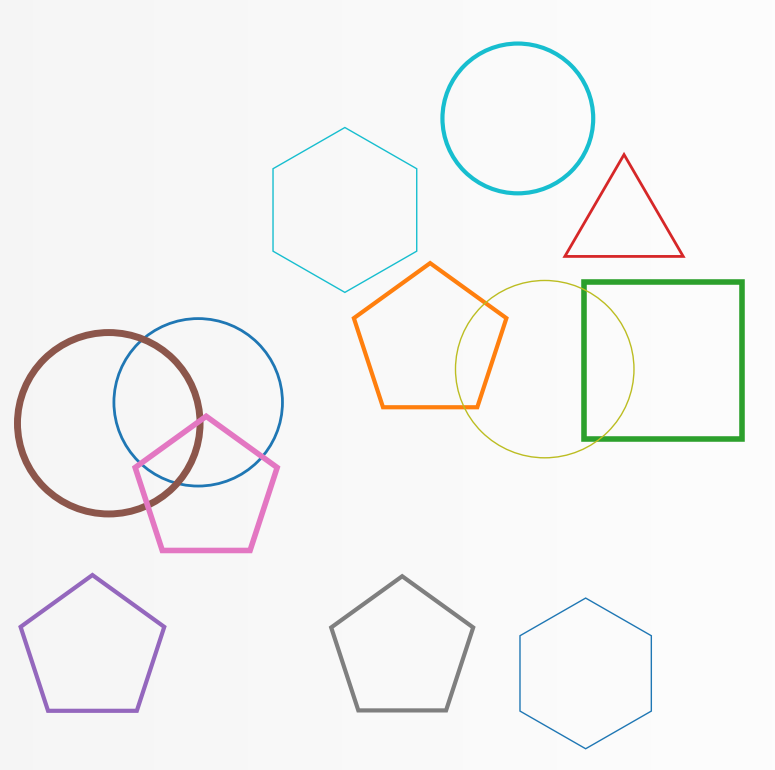[{"shape": "hexagon", "thickness": 0.5, "radius": 0.49, "center": [0.756, 0.125]}, {"shape": "circle", "thickness": 1, "radius": 0.54, "center": [0.256, 0.478]}, {"shape": "pentagon", "thickness": 1.5, "radius": 0.52, "center": [0.555, 0.555]}, {"shape": "square", "thickness": 2, "radius": 0.51, "center": [0.855, 0.531]}, {"shape": "triangle", "thickness": 1, "radius": 0.44, "center": [0.805, 0.711]}, {"shape": "pentagon", "thickness": 1.5, "radius": 0.49, "center": [0.119, 0.156]}, {"shape": "circle", "thickness": 2.5, "radius": 0.59, "center": [0.14, 0.45]}, {"shape": "pentagon", "thickness": 2, "radius": 0.48, "center": [0.266, 0.363]}, {"shape": "pentagon", "thickness": 1.5, "radius": 0.48, "center": [0.519, 0.155]}, {"shape": "circle", "thickness": 0.5, "radius": 0.58, "center": [0.703, 0.521]}, {"shape": "circle", "thickness": 1.5, "radius": 0.49, "center": [0.668, 0.846]}, {"shape": "hexagon", "thickness": 0.5, "radius": 0.54, "center": [0.445, 0.727]}]